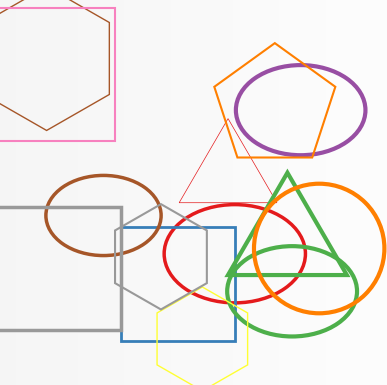[{"shape": "triangle", "thickness": 0.5, "radius": 0.73, "center": [0.589, 0.546]}, {"shape": "oval", "thickness": 2.5, "radius": 0.91, "center": [0.606, 0.341]}, {"shape": "square", "thickness": 2, "radius": 0.74, "center": [0.459, 0.263]}, {"shape": "oval", "thickness": 3, "radius": 0.84, "center": [0.754, 0.243]}, {"shape": "triangle", "thickness": 3, "radius": 0.89, "center": [0.742, 0.374]}, {"shape": "oval", "thickness": 3, "radius": 0.84, "center": [0.776, 0.714]}, {"shape": "pentagon", "thickness": 1.5, "radius": 0.82, "center": [0.709, 0.724]}, {"shape": "circle", "thickness": 3, "radius": 0.84, "center": [0.824, 0.355]}, {"shape": "hexagon", "thickness": 1, "radius": 0.67, "center": [0.522, 0.12]}, {"shape": "hexagon", "thickness": 1, "radius": 0.93, "center": [0.12, 0.848]}, {"shape": "oval", "thickness": 2.5, "radius": 0.74, "center": [0.267, 0.44]}, {"shape": "square", "thickness": 1.5, "radius": 0.87, "center": [0.123, 0.806]}, {"shape": "square", "thickness": 2.5, "radius": 0.8, "center": [0.154, 0.302]}, {"shape": "hexagon", "thickness": 1.5, "radius": 0.68, "center": [0.415, 0.333]}]